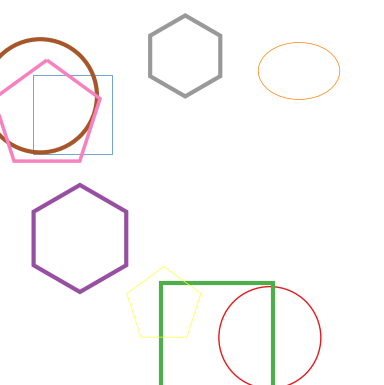[{"shape": "circle", "thickness": 1, "radius": 0.66, "center": [0.701, 0.123]}, {"shape": "square", "thickness": 0.5, "radius": 0.51, "center": [0.188, 0.703]}, {"shape": "square", "thickness": 3, "radius": 0.73, "center": [0.564, 0.118]}, {"shape": "hexagon", "thickness": 3, "radius": 0.69, "center": [0.208, 0.381]}, {"shape": "oval", "thickness": 0.5, "radius": 0.53, "center": [0.777, 0.816]}, {"shape": "pentagon", "thickness": 0.5, "radius": 0.51, "center": [0.426, 0.206]}, {"shape": "circle", "thickness": 3, "radius": 0.73, "center": [0.105, 0.751]}, {"shape": "pentagon", "thickness": 2.5, "radius": 0.73, "center": [0.122, 0.699]}, {"shape": "hexagon", "thickness": 3, "radius": 0.53, "center": [0.481, 0.855]}]